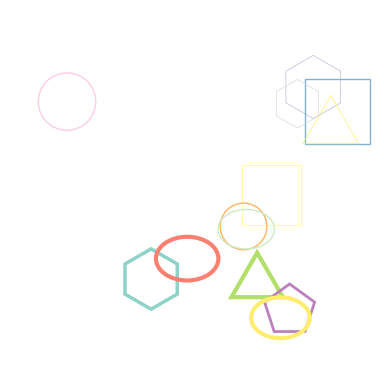[{"shape": "hexagon", "thickness": 2.5, "radius": 0.39, "center": [0.393, 0.275]}, {"shape": "square", "thickness": 1, "radius": 0.39, "center": [0.705, 0.494]}, {"shape": "hexagon", "thickness": 0.5, "radius": 0.41, "center": [0.814, 0.774]}, {"shape": "oval", "thickness": 3, "radius": 0.41, "center": [0.486, 0.328]}, {"shape": "square", "thickness": 1, "radius": 0.42, "center": [0.878, 0.71]}, {"shape": "circle", "thickness": 1, "radius": 0.3, "center": [0.633, 0.412]}, {"shape": "triangle", "thickness": 3, "radius": 0.39, "center": [0.668, 0.267]}, {"shape": "circle", "thickness": 1, "radius": 0.37, "center": [0.174, 0.736]}, {"shape": "hexagon", "thickness": 0.5, "radius": 0.32, "center": [0.772, 0.731]}, {"shape": "pentagon", "thickness": 2, "radius": 0.34, "center": [0.752, 0.194]}, {"shape": "oval", "thickness": 1, "radius": 0.37, "center": [0.64, 0.405]}, {"shape": "oval", "thickness": 3, "radius": 0.38, "center": [0.728, 0.175]}, {"shape": "triangle", "thickness": 0.5, "radius": 0.42, "center": [0.859, 0.668]}]